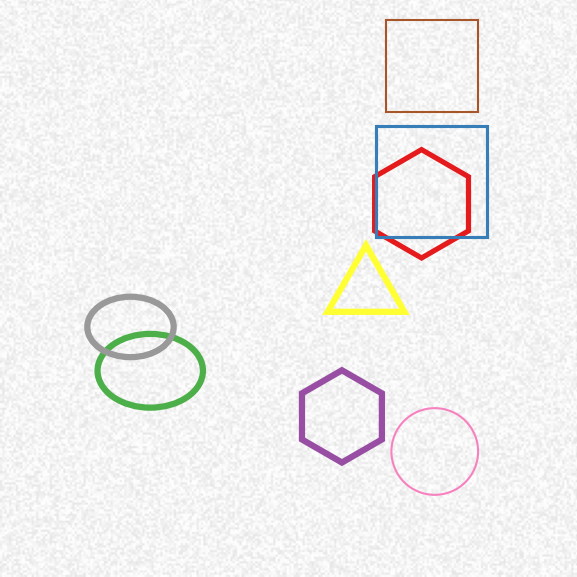[{"shape": "hexagon", "thickness": 2.5, "radius": 0.47, "center": [0.73, 0.646]}, {"shape": "square", "thickness": 1.5, "radius": 0.48, "center": [0.747, 0.685]}, {"shape": "oval", "thickness": 3, "radius": 0.46, "center": [0.26, 0.357]}, {"shape": "hexagon", "thickness": 3, "radius": 0.4, "center": [0.592, 0.278]}, {"shape": "triangle", "thickness": 3, "radius": 0.38, "center": [0.634, 0.498]}, {"shape": "square", "thickness": 1, "radius": 0.4, "center": [0.747, 0.885]}, {"shape": "circle", "thickness": 1, "radius": 0.38, "center": [0.753, 0.217]}, {"shape": "oval", "thickness": 3, "radius": 0.37, "center": [0.226, 0.433]}]